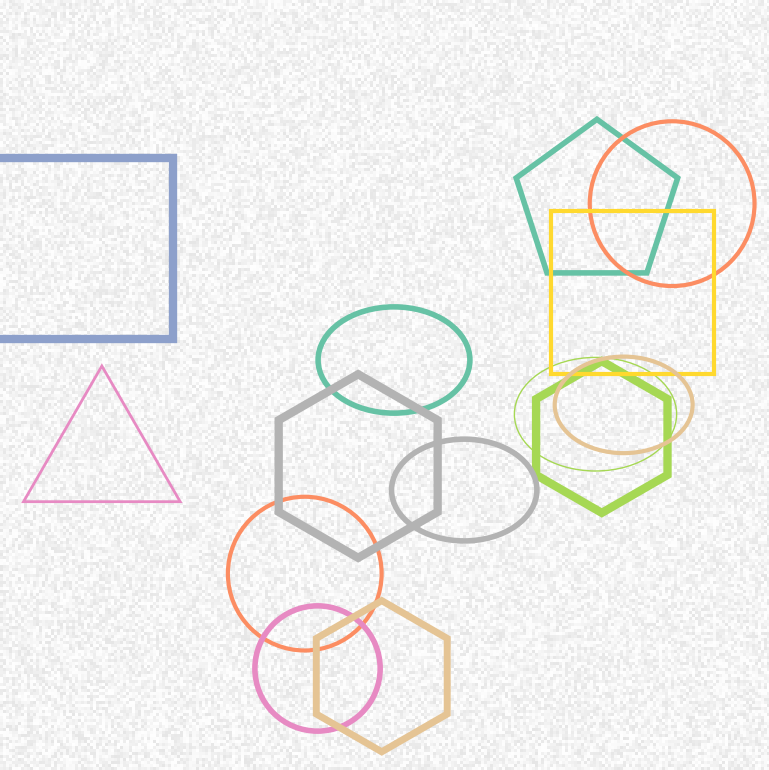[{"shape": "pentagon", "thickness": 2, "radius": 0.55, "center": [0.775, 0.735]}, {"shape": "oval", "thickness": 2, "radius": 0.49, "center": [0.512, 0.532]}, {"shape": "circle", "thickness": 1.5, "radius": 0.54, "center": [0.873, 0.735]}, {"shape": "circle", "thickness": 1.5, "radius": 0.5, "center": [0.396, 0.255]}, {"shape": "square", "thickness": 3, "radius": 0.59, "center": [0.106, 0.677]}, {"shape": "circle", "thickness": 2, "radius": 0.41, "center": [0.412, 0.132]}, {"shape": "triangle", "thickness": 1, "radius": 0.59, "center": [0.132, 0.407]}, {"shape": "hexagon", "thickness": 3, "radius": 0.49, "center": [0.782, 0.432]}, {"shape": "oval", "thickness": 0.5, "radius": 0.53, "center": [0.773, 0.462]}, {"shape": "square", "thickness": 1.5, "radius": 0.53, "center": [0.822, 0.62]}, {"shape": "hexagon", "thickness": 2.5, "radius": 0.49, "center": [0.496, 0.122]}, {"shape": "oval", "thickness": 1.5, "radius": 0.45, "center": [0.81, 0.474]}, {"shape": "oval", "thickness": 2, "radius": 0.47, "center": [0.603, 0.364]}, {"shape": "hexagon", "thickness": 3, "radius": 0.6, "center": [0.465, 0.395]}]